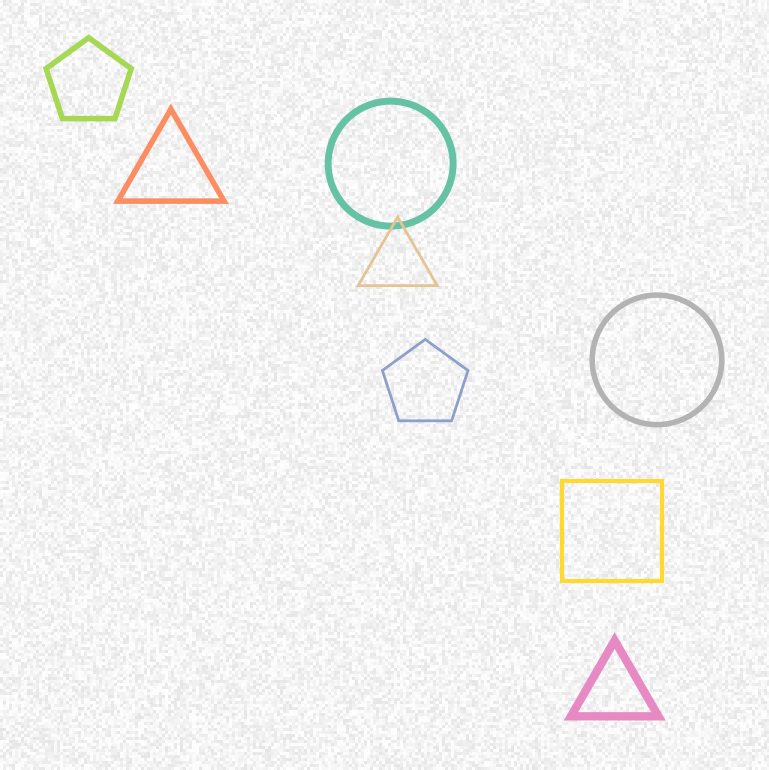[{"shape": "circle", "thickness": 2.5, "radius": 0.41, "center": [0.507, 0.787]}, {"shape": "triangle", "thickness": 2, "radius": 0.4, "center": [0.222, 0.779]}, {"shape": "pentagon", "thickness": 1, "radius": 0.29, "center": [0.552, 0.501]}, {"shape": "triangle", "thickness": 3, "radius": 0.33, "center": [0.798, 0.103]}, {"shape": "pentagon", "thickness": 2, "radius": 0.29, "center": [0.115, 0.893]}, {"shape": "square", "thickness": 1.5, "radius": 0.33, "center": [0.795, 0.311]}, {"shape": "triangle", "thickness": 1, "radius": 0.3, "center": [0.517, 0.659]}, {"shape": "circle", "thickness": 2, "radius": 0.42, "center": [0.853, 0.533]}]